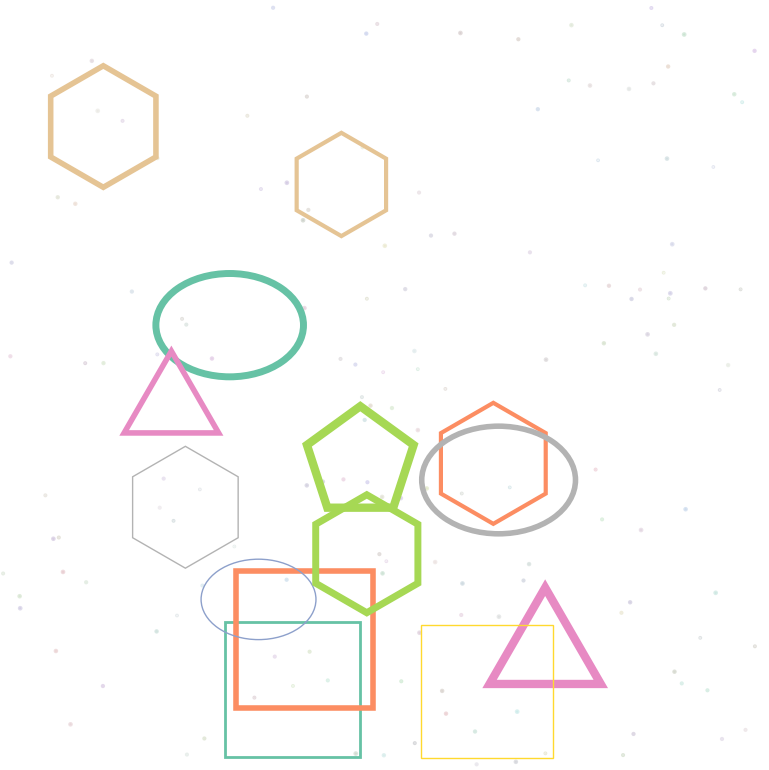[{"shape": "oval", "thickness": 2.5, "radius": 0.48, "center": [0.298, 0.578]}, {"shape": "square", "thickness": 1, "radius": 0.44, "center": [0.38, 0.105]}, {"shape": "hexagon", "thickness": 1.5, "radius": 0.39, "center": [0.641, 0.398]}, {"shape": "square", "thickness": 2, "radius": 0.44, "center": [0.396, 0.169]}, {"shape": "oval", "thickness": 0.5, "radius": 0.37, "center": [0.336, 0.222]}, {"shape": "triangle", "thickness": 3, "radius": 0.42, "center": [0.708, 0.153]}, {"shape": "triangle", "thickness": 2, "radius": 0.35, "center": [0.223, 0.473]}, {"shape": "hexagon", "thickness": 2.5, "radius": 0.38, "center": [0.476, 0.281]}, {"shape": "pentagon", "thickness": 3, "radius": 0.36, "center": [0.468, 0.4]}, {"shape": "square", "thickness": 0.5, "radius": 0.43, "center": [0.632, 0.102]}, {"shape": "hexagon", "thickness": 2, "radius": 0.39, "center": [0.134, 0.836]}, {"shape": "hexagon", "thickness": 1.5, "radius": 0.34, "center": [0.443, 0.76]}, {"shape": "oval", "thickness": 2, "radius": 0.5, "center": [0.648, 0.377]}, {"shape": "hexagon", "thickness": 0.5, "radius": 0.4, "center": [0.241, 0.341]}]